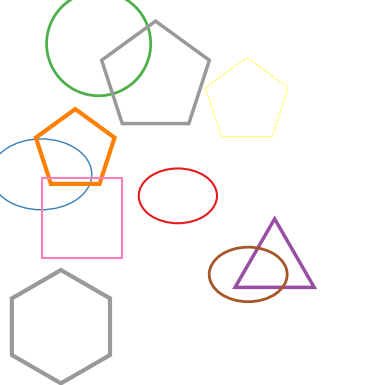[{"shape": "oval", "thickness": 1.5, "radius": 0.51, "center": [0.462, 0.491]}, {"shape": "oval", "thickness": 1, "radius": 0.66, "center": [0.107, 0.547]}, {"shape": "circle", "thickness": 2, "radius": 0.68, "center": [0.256, 0.887]}, {"shape": "triangle", "thickness": 2.5, "radius": 0.59, "center": [0.713, 0.313]}, {"shape": "pentagon", "thickness": 3, "radius": 0.54, "center": [0.195, 0.609]}, {"shape": "pentagon", "thickness": 0.5, "radius": 0.57, "center": [0.641, 0.737]}, {"shape": "oval", "thickness": 2, "radius": 0.51, "center": [0.645, 0.287]}, {"shape": "square", "thickness": 1.5, "radius": 0.52, "center": [0.213, 0.434]}, {"shape": "pentagon", "thickness": 2.5, "radius": 0.74, "center": [0.404, 0.798]}, {"shape": "hexagon", "thickness": 3, "radius": 0.74, "center": [0.158, 0.151]}]